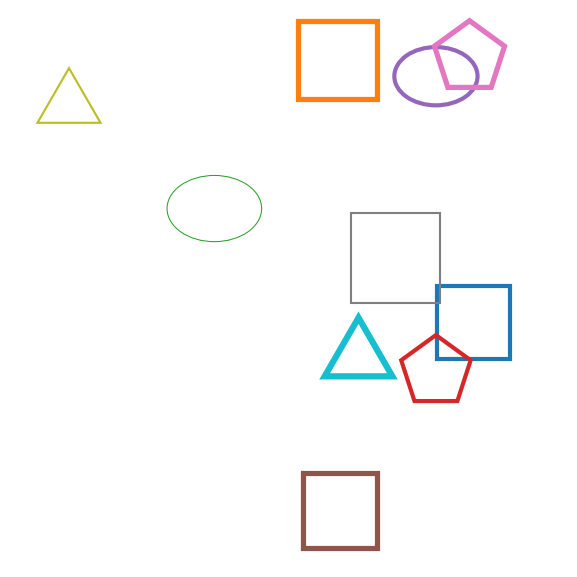[{"shape": "square", "thickness": 2, "radius": 0.32, "center": [0.82, 0.44]}, {"shape": "square", "thickness": 2.5, "radius": 0.34, "center": [0.585, 0.895]}, {"shape": "oval", "thickness": 0.5, "radius": 0.41, "center": [0.371, 0.638]}, {"shape": "pentagon", "thickness": 2, "radius": 0.32, "center": [0.755, 0.356]}, {"shape": "oval", "thickness": 2, "radius": 0.36, "center": [0.755, 0.867]}, {"shape": "square", "thickness": 2.5, "radius": 0.32, "center": [0.589, 0.115]}, {"shape": "pentagon", "thickness": 2.5, "radius": 0.32, "center": [0.813, 0.899]}, {"shape": "square", "thickness": 1, "radius": 0.39, "center": [0.684, 0.552]}, {"shape": "triangle", "thickness": 1, "radius": 0.32, "center": [0.119, 0.818]}, {"shape": "triangle", "thickness": 3, "radius": 0.34, "center": [0.621, 0.381]}]